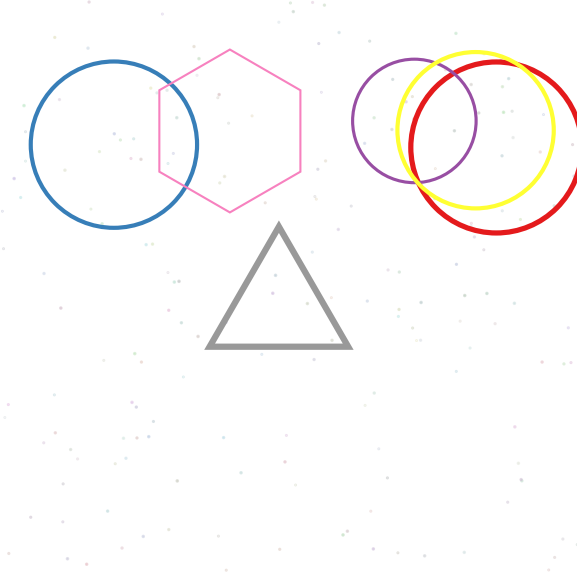[{"shape": "circle", "thickness": 2.5, "radius": 0.74, "center": [0.859, 0.744]}, {"shape": "circle", "thickness": 2, "radius": 0.72, "center": [0.197, 0.749]}, {"shape": "circle", "thickness": 1.5, "radius": 0.53, "center": [0.718, 0.79]}, {"shape": "circle", "thickness": 2, "radius": 0.68, "center": [0.824, 0.774]}, {"shape": "hexagon", "thickness": 1, "radius": 0.71, "center": [0.398, 0.772]}, {"shape": "triangle", "thickness": 3, "radius": 0.69, "center": [0.483, 0.468]}]